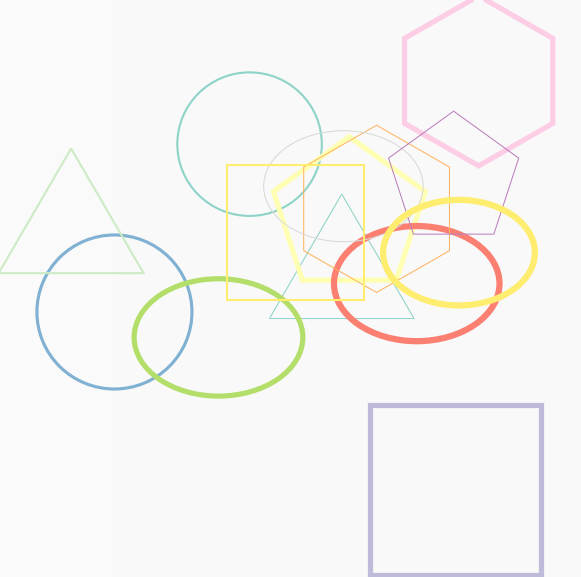[{"shape": "circle", "thickness": 1, "radius": 0.62, "center": [0.429, 0.75]}, {"shape": "triangle", "thickness": 0.5, "radius": 0.72, "center": [0.588, 0.519]}, {"shape": "pentagon", "thickness": 2.5, "radius": 0.69, "center": [0.601, 0.625]}, {"shape": "square", "thickness": 2.5, "radius": 0.73, "center": [0.783, 0.151]}, {"shape": "oval", "thickness": 3, "radius": 0.71, "center": [0.717, 0.508]}, {"shape": "circle", "thickness": 1.5, "radius": 0.67, "center": [0.197, 0.459]}, {"shape": "hexagon", "thickness": 0.5, "radius": 0.72, "center": [0.648, 0.637]}, {"shape": "oval", "thickness": 2.5, "radius": 0.73, "center": [0.376, 0.415]}, {"shape": "hexagon", "thickness": 2.5, "radius": 0.74, "center": [0.824, 0.859]}, {"shape": "oval", "thickness": 0.5, "radius": 0.69, "center": [0.591, 0.677]}, {"shape": "pentagon", "thickness": 0.5, "radius": 0.59, "center": [0.78, 0.689]}, {"shape": "triangle", "thickness": 1, "radius": 0.72, "center": [0.122, 0.598]}, {"shape": "oval", "thickness": 3, "radius": 0.65, "center": [0.79, 0.562]}, {"shape": "square", "thickness": 1, "radius": 0.59, "center": [0.509, 0.597]}]